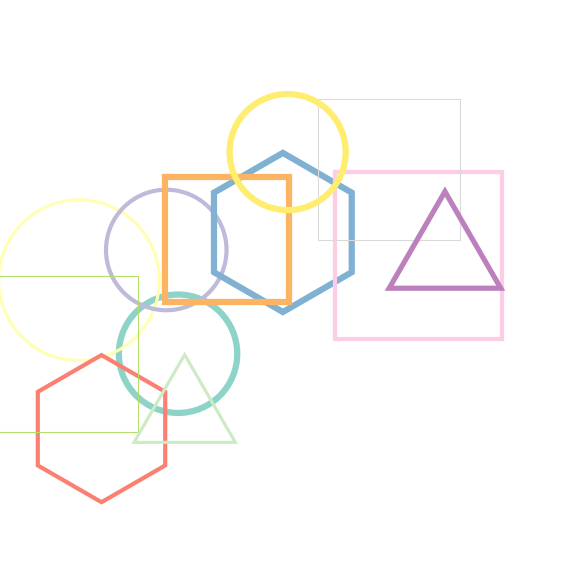[{"shape": "circle", "thickness": 3, "radius": 0.51, "center": [0.308, 0.387]}, {"shape": "circle", "thickness": 1.5, "radius": 0.7, "center": [0.137, 0.514]}, {"shape": "circle", "thickness": 2, "radius": 0.52, "center": [0.288, 0.566]}, {"shape": "hexagon", "thickness": 2, "radius": 0.64, "center": [0.176, 0.257]}, {"shape": "hexagon", "thickness": 3, "radius": 0.69, "center": [0.49, 0.597]}, {"shape": "square", "thickness": 3, "radius": 0.54, "center": [0.394, 0.584]}, {"shape": "square", "thickness": 0.5, "radius": 0.68, "center": [0.103, 0.387]}, {"shape": "square", "thickness": 2, "radius": 0.72, "center": [0.725, 0.557]}, {"shape": "square", "thickness": 0.5, "radius": 0.61, "center": [0.673, 0.705]}, {"shape": "triangle", "thickness": 2.5, "radius": 0.56, "center": [0.77, 0.556]}, {"shape": "triangle", "thickness": 1.5, "radius": 0.51, "center": [0.32, 0.284]}, {"shape": "circle", "thickness": 3, "radius": 0.5, "center": [0.498, 0.736]}]